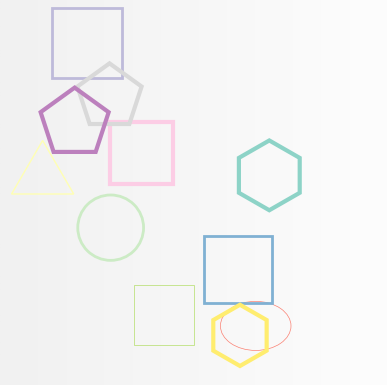[{"shape": "hexagon", "thickness": 3, "radius": 0.45, "center": [0.695, 0.545]}, {"shape": "triangle", "thickness": 1, "radius": 0.46, "center": [0.11, 0.542]}, {"shape": "square", "thickness": 2, "radius": 0.45, "center": [0.224, 0.888]}, {"shape": "oval", "thickness": 0.5, "radius": 0.46, "center": [0.66, 0.154]}, {"shape": "square", "thickness": 2, "radius": 0.44, "center": [0.614, 0.301]}, {"shape": "square", "thickness": 0.5, "radius": 0.39, "center": [0.424, 0.181]}, {"shape": "square", "thickness": 3, "radius": 0.4, "center": [0.365, 0.602]}, {"shape": "pentagon", "thickness": 3, "radius": 0.44, "center": [0.283, 0.748]}, {"shape": "pentagon", "thickness": 3, "radius": 0.46, "center": [0.193, 0.68]}, {"shape": "circle", "thickness": 2, "radius": 0.42, "center": [0.286, 0.409]}, {"shape": "hexagon", "thickness": 3, "radius": 0.4, "center": [0.619, 0.129]}]